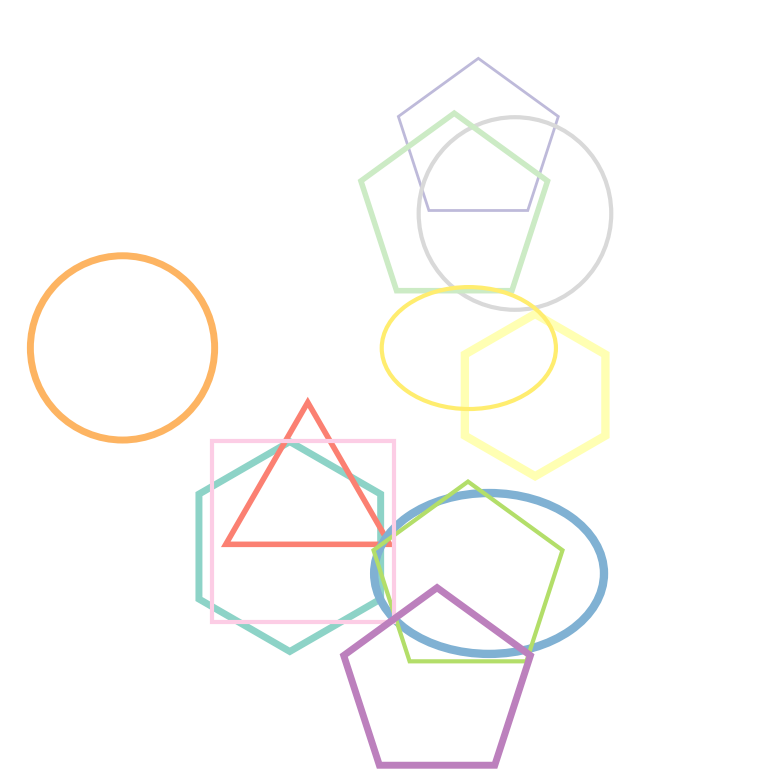[{"shape": "hexagon", "thickness": 2.5, "radius": 0.68, "center": [0.376, 0.29]}, {"shape": "hexagon", "thickness": 3, "radius": 0.53, "center": [0.695, 0.487]}, {"shape": "pentagon", "thickness": 1, "radius": 0.55, "center": [0.621, 0.815]}, {"shape": "triangle", "thickness": 2, "radius": 0.61, "center": [0.4, 0.355]}, {"shape": "oval", "thickness": 3, "radius": 0.75, "center": [0.635, 0.255]}, {"shape": "circle", "thickness": 2.5, "radius": 0.6, "center": [0.159, 0.548]}, {"shape": "pentagon", "thickness": 1.5, "radius": 0.65, "center": [0.608, 0.246]}, {"shape": "square", "thickness": 1.5, "radius": 0.59, "center": [0.393, 0.309]}, {"shape": "circle", "thickness": 1.5, "radius": 0.63, "center": [0.669, 0.723]}, {"shape": "pentagon", "thickness": 2.5, "radius": 0.64, "center": [0.568, 0.109]}, {"shape": "pentagon", "thickness": 2, "radius": 0.64, "center": [0.59, 0.726]}, {"shape": "oval", "thickness": 1.5, "radius": 0.57, "center": [0.609, 0.548]}]